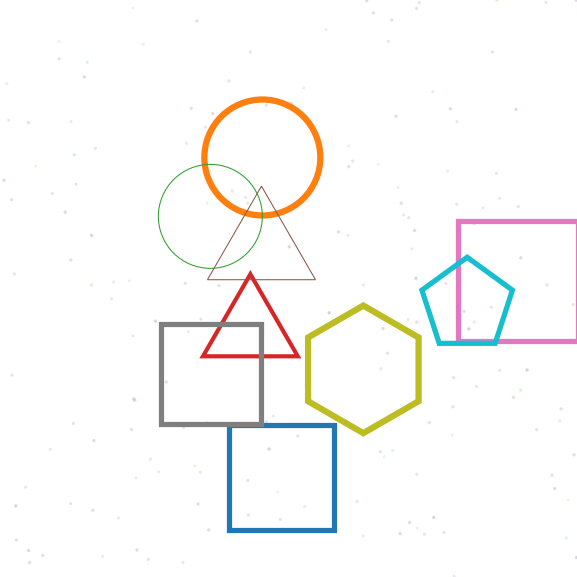[{"shape": "square", "thickness": 2.5, "radius": 0.45, "center": [0.488, 0.172]}, {"shape": "circle", "thickness": 3, "radius": 0.5, "center": [0.454, 0.726]}, {"shape": "circle", "thickness": 0.5, "radius": 0.45, "center": [0.364, 0.624]}, {"shape": "triangle", "thickness": 2, "radius": 0.47, "center": [0.434, 0.43]}, {"shape": "triangle", "thickness": 0.5, "radius": 0.54, "center": [0.453, 0.569]}, {"shape": "square", "thickness": 2.5, "radius": 0.52, "center": [0.897, 0.512]}, {"shape": "square", "thickness": 2.5, "radius": 0.43, "center": [0.365, 0.352]}, {"shape": "hexagon", "thickness": 3, "radius": 0.55, "center": [0.629, 0.36]}, {"shape": "pentagon", "thickness": 2.5, "radius": 0.41, "center": [0.809, 0.471]}]